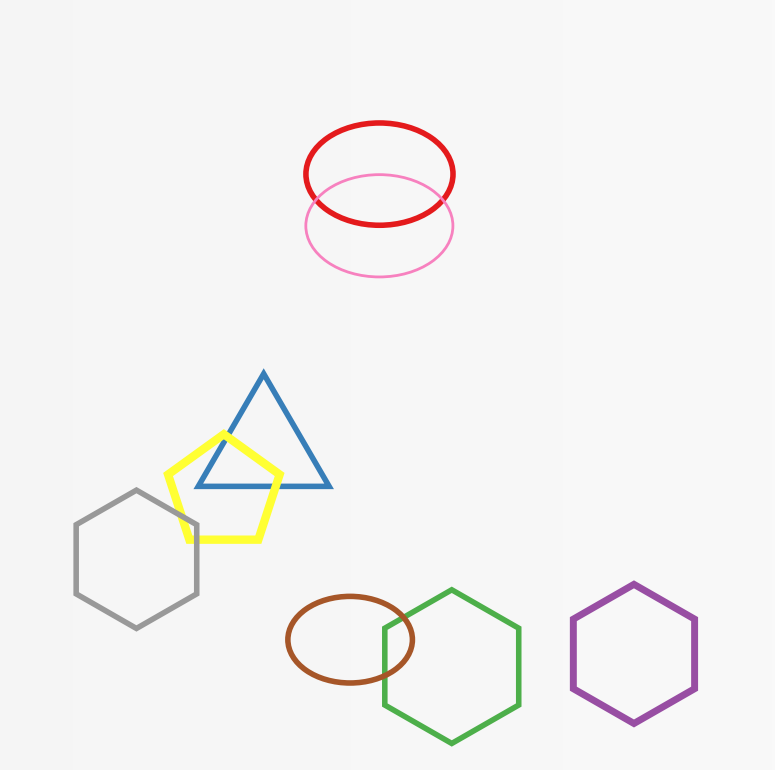[{"shape": "oval", "thickness": 2, "radius": 0.47, "center": [0.49, 0.774]}, {"shape": "triangle", "thickness": 2, "radius": 0.49, "center": [0.34, 0.417]}, {"shape": "hexagon", "thickness": 2, "radius": 0.5, "center": [0.583, 0.134]}, {"shape": "hexagon", "thickness": 2.5, "radius": 0.45, "center": [0.818, 0.151]}, {"shape": "pentagon", "thickness": 3, "radius": 0.38, "center": [0.289, 0.36]}, {"shape": "oval", "thickness": 2, "radius": 0.4, "center": [0.452, 0.169]}, {"shape": "oval", "thickness": 1, "radius": 0.47, "center": [0.49, 0.707]}, {"shape": "hexagon", "thickness": 2, "radius": 0.45, "center": [0.176, 0.274]}]